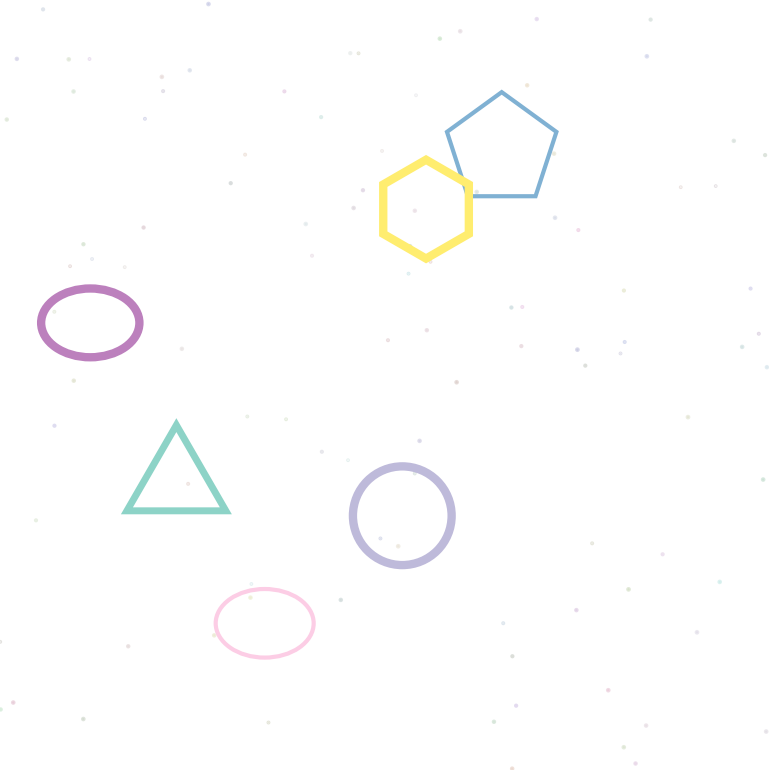[{"shape": "triangle", "thickness": 2.5, "radius": 0.37, "center": [0.229, 0.374]}, {"shape": "circle", "thickness": 3, "radius": 0.32, "center": [0.522, 0.33]}, {"shape": "pentagon", "thickness": 1.5, "radius": 0.37, "center": [0.652, 0.806]}, {"shape": "oval", "thickness": 1.5, "radius": 0.32, "center": [0.344, 0.191]}, {"shape": "oval", "thickness": 3, "radius": 0.32, "center": [0.117, 0.581]}, {"shape": "hexagon", "thickness": 3, "radius": 0.32, "center": [0.553, 0.728]}]